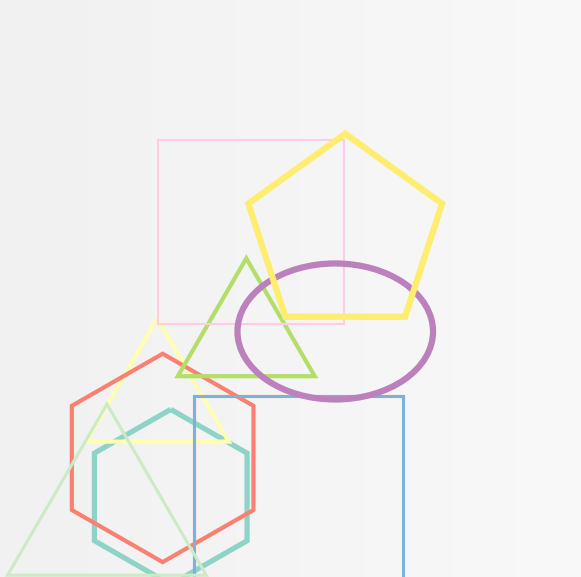[{"shape": "hexagon", "thickness": 2.5, "radius": 0.76, "center": [0.294, 0.139]}, {"shape": "triangle", "thickness": 2, "radius": 0.71, "center": [0.271, 0.305]}, {"shape": "hexagon", "thickness": 2, "radius": 0.9, "center": [0.28, 0.206]}, {"shape": "square", "thickness": 1.5, "radius": 0.9, "center": [0.514, 0.134]}, {"shape": "triangle", "thickness": 2, "radius": 0.68, "center": [0.424, 0.416]}, {"shape": "square", "thickness": 1, "radius": 0.8, "center": [0.432, 0.597]}, {"shape": "oval", "thickness": 3, "radius": 0.84, "center": [0.577, 0.425]}, {"shape": "triangle", "thickness": 1.5, "radius": 0.99, "center": [0.184, 0.102]}, {"shape": "pentagon", "thickness": 3, "radius": 0.88, "center": [0.594, 0.592]}]